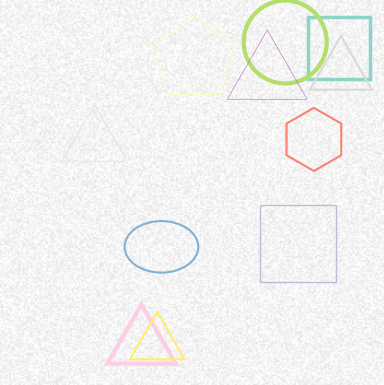[{"shape": "square", "thickness": 2.5, "radius": 0.4, "center": [0.882, 0.876]}, {"shape": "pentagon", "thickness": 0.5, "radius": 0.57, "center": [0.504, 0.846]}, {"shape": "square", "thickness": 1, "radius": 0.49, "center": [0.775, 0.368]}, {"shape": "hexagon", "thickness": 1.5, "radius": 0.41, "center": [0.815, 0.638]}, {"shape": "oval", "thickness": 1.5, "radius": 0.48, "center": [0.419, 0.359]}, {"shape": "circle", "thickness": 3, "radius": 0.54, "center": [0.741, 0.891]}, {"shape": "triangle", "thickness": 3, "radius": 0.51, "center": [0.367, 0.107]}, {"shape": "triangle", "thickness": 1.5, "radius": 0.47, "center": [0.885, 0.814]}, {"shape": "triangle", "thickness": 0.5, "radius": 0.6, "center": [0.694, 0.802]}, {"shape": "triangle", "thickness": 0.5, "radius": 0.49, "center": [0.246, 0.63]}, {"shape": "triangle", "thickness": 1.5, "radius": 0.41, "center": [0.409, 0.108]}]